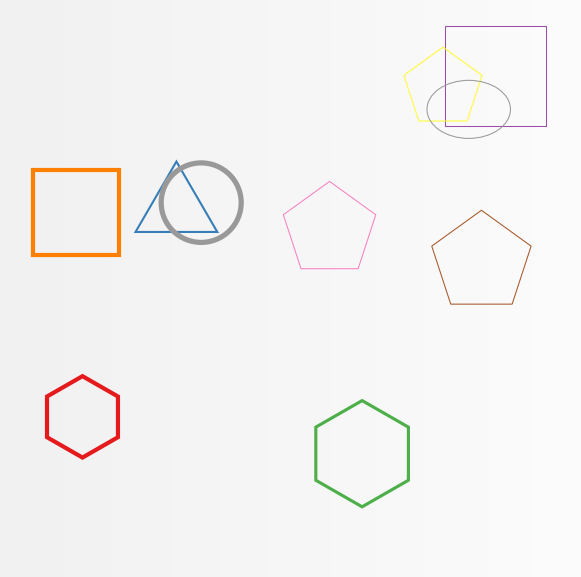[{"shape": "hexagon", "thickness": 2, "radius": 0.35, "center": [0.142, 0.277]}, {"shape": "triangle", "thickness": 1, "radius": 0.41, "center": [0.304, 0.638]}, {"shape": "hexagon", "thickness": 1.5, "radius": 0.46, "center": [0.623, 0.214]}, {"shape": "square", "thickness": 0.5, "radius": 0.43, "center": [0.853, 0.868]}, {"shape": "square", "thickness": 2, "radius": 0.37, "center": [0.131, 0.632]}, {"shape": "pentagon", "thickness": 0.5, "radius": 0.35, "center": [0.762, 0.847]}, {"shape": "pentagon", "thickness": 0.5, "radius": 0.45, "center": [0.828, 0.545]}, {"shape": "pentagon", "thickness": 0.5, "radius": 0.42, "center": [0.567, 0.601]}, {"shape": "circle", "thickness": 2.5, "radius": 0.34, "center": [0.346, 0.648]}, {"shape": "oval", "thickness": 0.5, "radius": 0.36, "center": [0.806, 0.81]}]